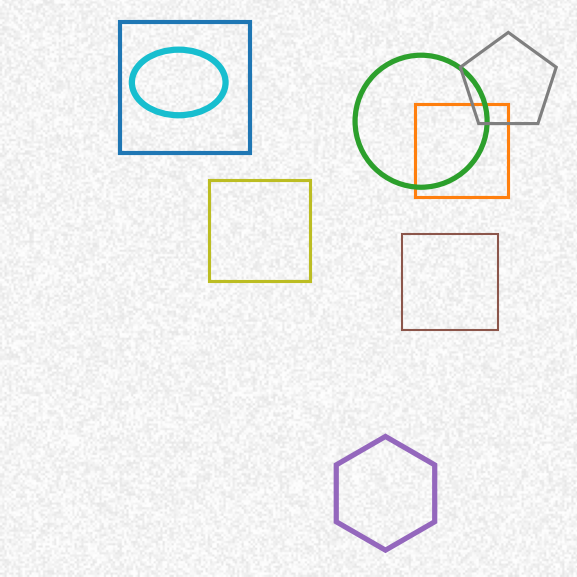[{"shape": "square", "thickness": 2, "radius": 0.57, "center": [0.32, 0.847]}, {"shape": "square", "thickness": 1.5, "radius": 0.4, "center": [0.798, 0.738]}, {"shape": "circle", "thickness": 2.5, "radius": 0.57, "center": [0.729, 0.789]}, {"shape": "hexagon", "thickness": 2.5, "radius": 0.49, "center": [0.667, 0.145]}, {"shape": "square", "thickness": 1, "radius": 0.42, "center": [0.779, 0.511]}, {"shape": "pentagon", "thickness": 1.5, "radius": 0.44, "center": [0.88, 0.856]}, {"shape": "square", "thickness": 1.5, "radius": 0.44, "center": [0.449, 0.6]}, {"shape": "oval", "thickness": 3, "radius": 0.41, "center": [0.309, 0.856]}]